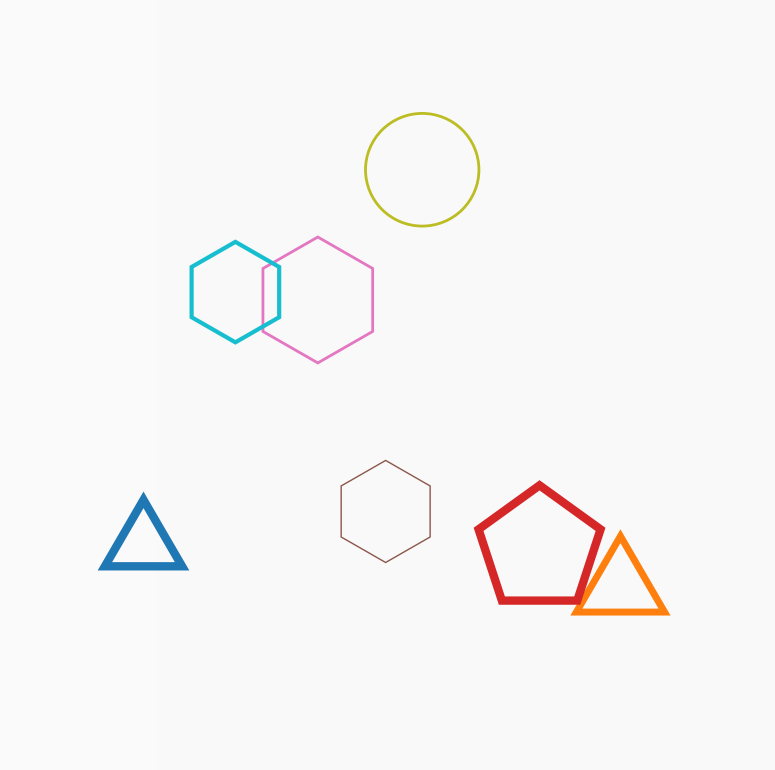[{"shape": "triangle", "thickness": 3, "radius": 0.29, "center": [0.185, 0.293]}, {"shape": "triangle", "thickness": 2.5, "radius": 0.33, "center": [0.801, 0.238]}, {"shape": "pentagon", "thickness": 3, "radius": 0.41, "center": [0.696, 0.287]}, {"shape": "hexagon", "thickness": 0.5, "radius": 0.33, "center": [0.498, 0.336]}, {"shape": "hexagon", "thickness": 1, "radius": 0.41, "center": [0.41, 0.61]}, {"shape": "circle", "thickness": 1, "radius": 0.37, "center": [0.545, 0.78]}, {"shape": "hexagon", "thickness": 1.5, "radius": 0.33, "center": [0.304, 0.621]}]